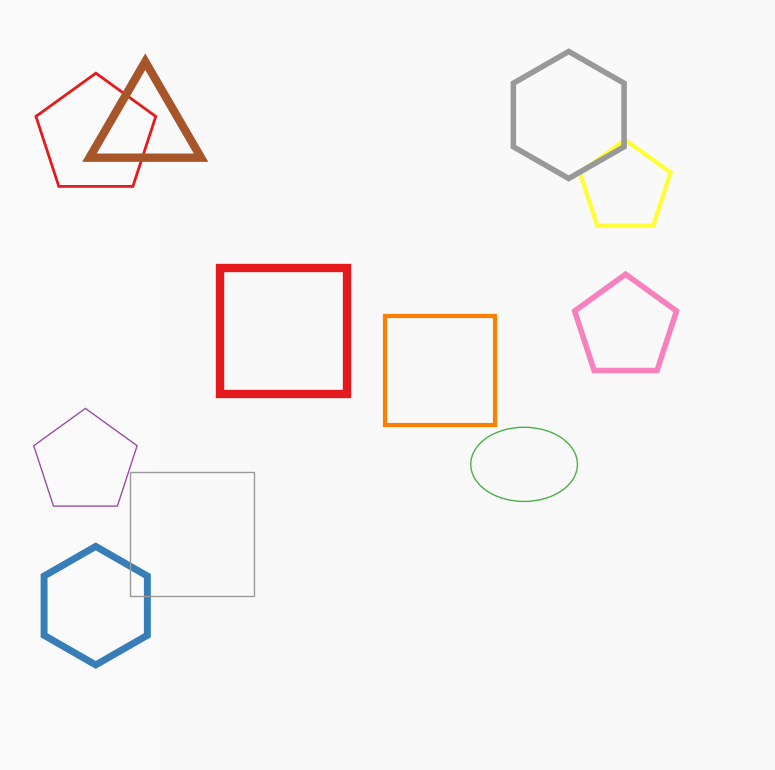[{"shape": "pentagon", "thickness": 1, "radius": 0.41, "center": [0.124, 0.824]}, {"shape": "square", "thickness": 3, "radius": 0.41, "center": [0.366, 0.57]}, {"shape": "hexagon", "thickness": 2.5, "radius": 0.38, "center": [0.124, 0.213]}, {"shape": "oval", "thickness": 0.5, "radius": 0.34, "center": [0.676, 0.397]}, {"shape": "pentagon", "thickness": 0.5, "radius": 0.35, "center": [0.11, 0.399]}, {"shape": "square", "thickness": 1.5, "radius": 0.35, "center": [0.567, 0.519]}, {"shape": "pentagon", "thickness": 1.5, "radius": 0.31, "center": [0.807, 0.757]}, {"shape": "triangle", "thickness": 3, "radius": 0.42, "center": [0.187, 0.837]}, {"shape": "pentagon", "thickness": 2, "radius": 0.35, "center": [0.807, 0.575]}, {"shape": "hexagon", "thickness": 2, "radius": 0.41, "center": [0.734, 0.851]}, {"shape": "square", "thickness": 0.5, "radius": 0.4, "center": [0.247, 0.306]}]